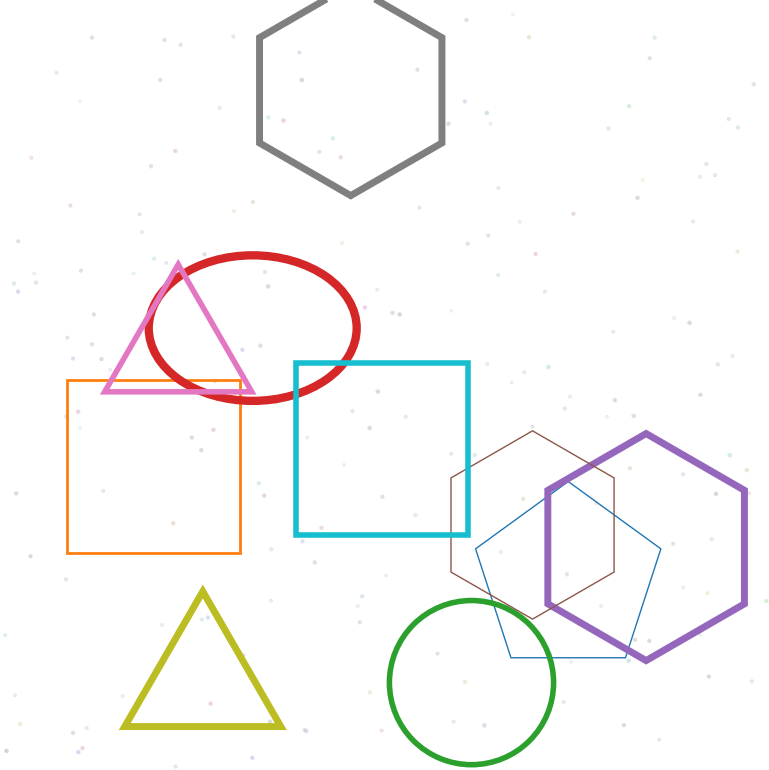[{"shape": "pentagon", "thickness": 0.5, "radius": 0.63, "center": [0.738, 0.248]}, {"shape": "square", "thickness": 1, "radius": 0.56, "center": [0.2, 0.394]}, {"shape": "circle", "thickness": 2, "radius": 0.53, "center": [0.612, 0.113]}, {"shape": "oval", "thickness": 3, "radius": 0.68, "center": [0.328, 0.574]}, {"shape": "hexagon", "thickness": 2.5, "radius": 0.74, "center": [0.839, 0.29]}, {"shape": "hexagon", "thickness": 0.5, "radius": 0.61, "center": [0.692, 0.318]}, {"shape": "triangle", "thickness": 2, "radius": 0.55, "center": [0.231, 0.546]}, {"shape": "hexagon", "thickness": 2.5, "radius": 0.68, "center": [0.456, 0.883]}, {"shape": "triangle", "thickness": 2.5, "radius": 0.58, "center": [0.263, 0.115]}, {"shape": "square", "thickness": 2, "radius": 0.56, "center": [0.496, 0.417]}]